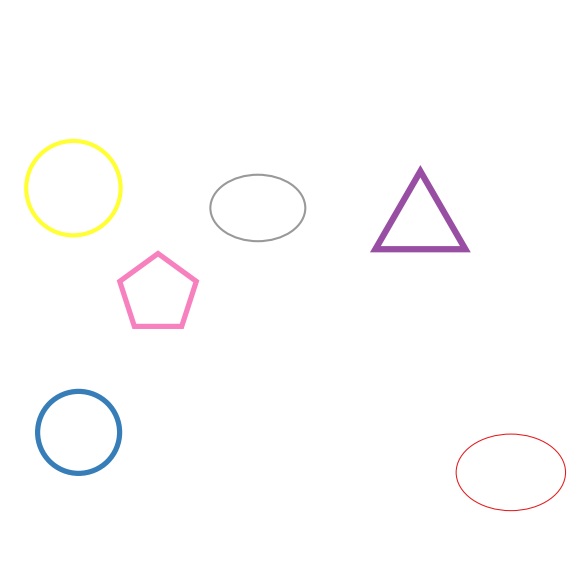[{"shape": "oval", "thickness": 0.5, "radius": 0.47, "center": [0.885, 0.181]}, {"shape": "circle", "thickness": 2.5, "radius": 0.35, "center": [0.136, 0.25]}, {"shape": "triangle", "thickness": 3, "radius": 0.45, "center": [0.728, 0.613]}, {"shape": "circle", "thickness": 2, "radius": 0.41, "center": [0.127, 0.673]}, {"shape": "pentagon", "thickness": 2.5, "radius": 0.35, "center": [0.274, 0.49]}, {"shape": "oval", "thickness": 1, "radius": 0.41, "center": [0.446, 0.639]}]